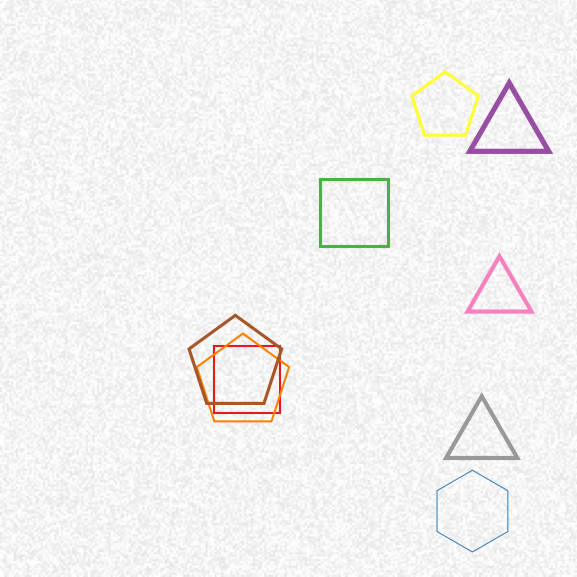[{"shape": "square", "thickness": 1, "radius": 0.29, "center": [0.428, 0.343]}, {"shape": "hexagon", "thickness": 0.5, "radius": 0.35, "center": [0.818, 0.114]}, {"shape": "square", "thickness": 1.5, "radius": 0.29, "center": [0.613, 0.632]}, {"shape": "triangle", "thickness": 2.5, "radius": 0.39, "center": [0.882, 0.777]}, {"shape": "pentagon", "thickness": 1, "radius": 0.42, "center": [0.421, 0.337]}, {"shape": "pentagon", "thickness": 1.5, "radius": 0.3, "center": [0.771, 0.814]}, {"shape": "pentagon", "thickness": 1.5, "radius": 0.42, "center": [0.408, 0.369]}, {"shape": "triangle", "thickness": 2, "radius": 0.32, "center": [0.865, 0.492]}, {"shape": "triangle", "thickness": 2, "radius": 0.36, "center": [0.834, 0.242]}]